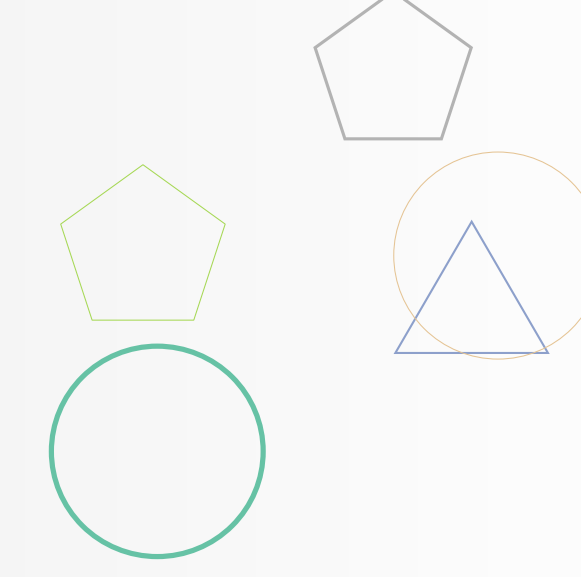[{"shape": "circle", "thickness": 2.5, "radius": 0.91, "center": [0.271, 0.218]}, {"shape": "triangle", "thickness": 1, "radius": 0.76, "center": [0.811, 0.464]}, {"shape": "pentagon", "thickness": 0.5, "radius": 0.74, "center": [0.246, 0.565]}, {"shape": "circle", "thickness": 0.5, "radius": 0.9, "center": [0.857, 0.557]}, {"shape": "pentagon", "thickness": 1.5, "radius": 0.71, "center": [0.676, 0.873]}]